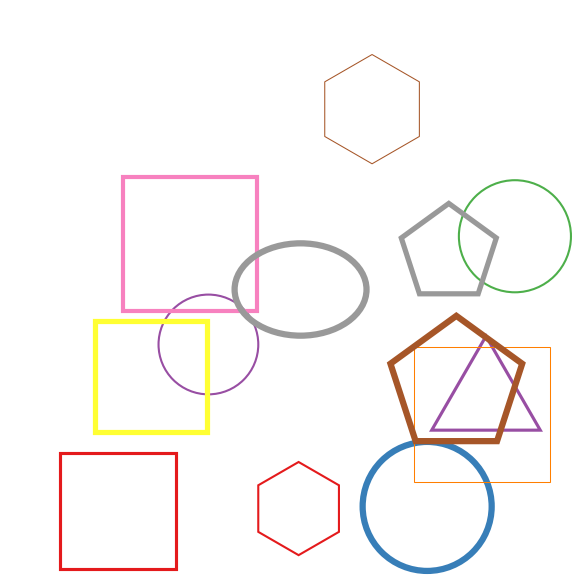[{"shape": "hexagon", "thickness": 1, "radius": 0.4, "center": [0.517, 0.118]}, {"shape": "square", "thickness": 1.5, "radius": 0.5, "center": [0.204, 0.114]}, {"shape": "circle", "thickness": 3, "radius": 0.56, "center": [0.74, 0.122]}, {"shape": "circle", "thickness": 1, "radius": 0.49, "center": [0.892, 0.59]}, {"shape": "triangle", "thickness": 1.5, "radius": 0.54, "center": [0.842, 0.309]}, {"shape": "circle", "thickness": 1, "radius": 0.43, "center": [0.361, 0.403]}, {"shape": "square", "thickness": 0.5, "radius": 0.59, "center": [0.834, 0.281]}, {"shape": "square", "thickness": 2.5, "radius": 0.48, "center": [0.262, 0.347]}, {"shape": "pentagon", "thickness": 3, "radius": 0.6, "center": [0.79, 0.332]}, {"shape": "hexagon", "thickness": 0.5, "radius": 0.47, "center": [0.644, 0.81]}, {"shape": "square", "thickness": 2, "radius": 0.58, "center": [0.329, 0.577]}, {"shape": "oval", "thickness": 3, "radius": 0.57, "center": [0.52, 0.498]}, {"shape": "pentagon", "thickness": 2.5, "radius": 0.43, "center": [0.777, 0.56]}]